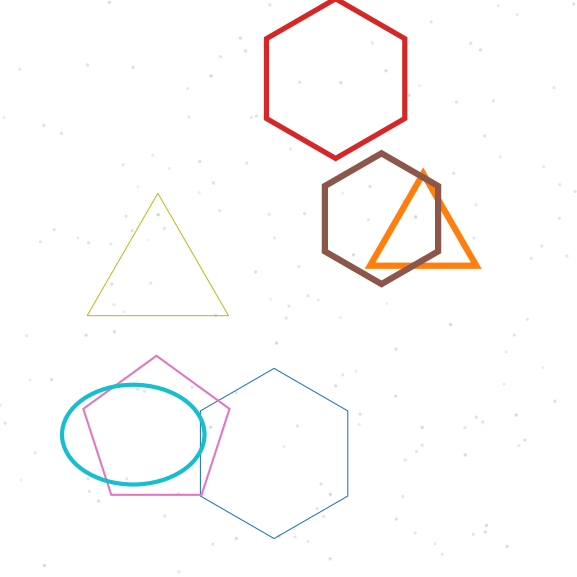[{"shape": "hexagon", "thickness": 0.5, "radius": 0.74, "center": [0.475, 0.214]}, {"shape": "triangle", "thickness": 3, "radius": 0.53, "center": [0.733, 0.592]}, {"shape": "hexagon", "thickness": 2.5, "radius": 0.69, "center": [0.581, 0.863]}, {"shape": "hexagon", "thickness": 3, "radius": 0.57, "center": [0.661, 0.62]}, {"shape": "pentagon", "thickness": 1, "radius": 0.67, "center": [0.271, 0.25]}, {"shape": "triangle", "thickness": 0.5, "radius": 0.71, "center": [0.273, 0.523]}, {"shape": "oval", "thickness": 2, "radius": 0.62, "center": [0.231, 0.247]}]